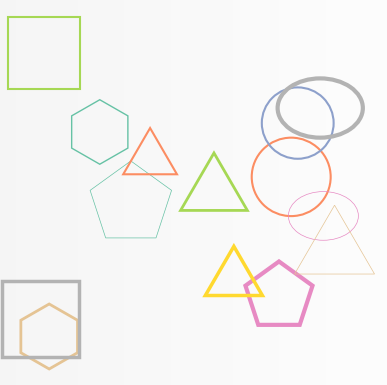[{"shape": "pentagon", "thickness": 0.5, "radius": 0.55, "center": [0.338, 0.471]}, {"shape": "hexagon", "thickness": 1, "radius": 0.42, "center": [0.257, 0.657]}, {"shape": "circle", "thickness": 1.5, "radius": 0.51, "center": [0.751, 0.541]}, {"shape": "triangle", "thickness": 1.5, "radius": 0.4, "center": [0.387, 0.587]}, {"shape": "circle", "thickness": 1.5, "radius": 0.46, "center": [0.768, 0.68]}, {"shape": "pentagon", "thickness": 3, "radius": 0.46, "center": [0.72, 0.23]}, {"shape": "oval", "thickness": 0.5, "radius": 0.45, "center": [0.834, 0.439]}, {"shape": "triangle", "thickness": 2, "radius": 0.5, "center": [0.552, 0.503]}, {"shape": "square", "thickness": 1.5, "radius": 0.47, "center": [0.113, 0.863]}, {"shape": "triangle", "thickness": 2.5, "radius": 0.43, "center": [0.604, 0.275]}, {"shape": "hexagon", "thickness": 2, "radius": 0.42, "center": [0.127, 0.126]}, {"shape": "triangle", "thickness": 0.5, "radius": 0.6, "center": [0.863, 0.348]}, {"shape": "oval", "thickness": 3, "radius": 0.55, "center": [0.826, 0.719]}, {"shape": "square", "thickness": 2.5, "radius": 0.49, "center": [0.104, 0.172]}]